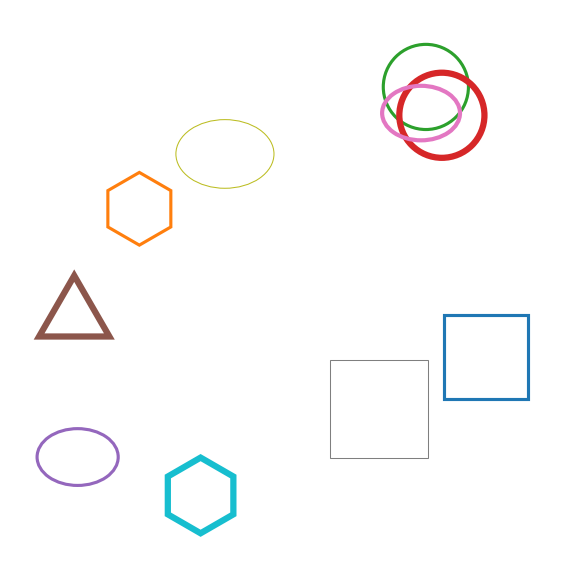[{"shape": "square", "thickness": 1.5, "radius": 0.36, "center": [0.842, 0.381]}, {"shape": "hexagon", "thickness": 1.5, "radius": 0.31, "center": [0.241, 0.638]}, {"shape": "circle", "thickness": 1.5, "radius": 0.37, "center": [0.737, 0.849]}, {"shape": "circle", "thickness": 3, "radius": 0.37, "center": [0.765, 0.8]}, {"shape": "oval", "thickness": 1.5, "radius": 0.35, "center": [0.134, 0.208]}, {"shape": "triangle", "thickness": 3, "radius": 0.35, "center": [0.129, 0.452]}, {"shape": "oval", "thickness": 2, "radius": 0.34, "center": [0.729, 0.803]}, {"shape": "square", "thickness": 0.5, "radius": 0.43, "center": [0.657, 0.292]}, {"shape": "oval", "thickness": 0.5, "radius": 0.42, "center": [0.39, 0.733]}, {"shape": "hexagon", "thickness": 3, "radius": 0.33, "center": [0.347, 0.141]}]